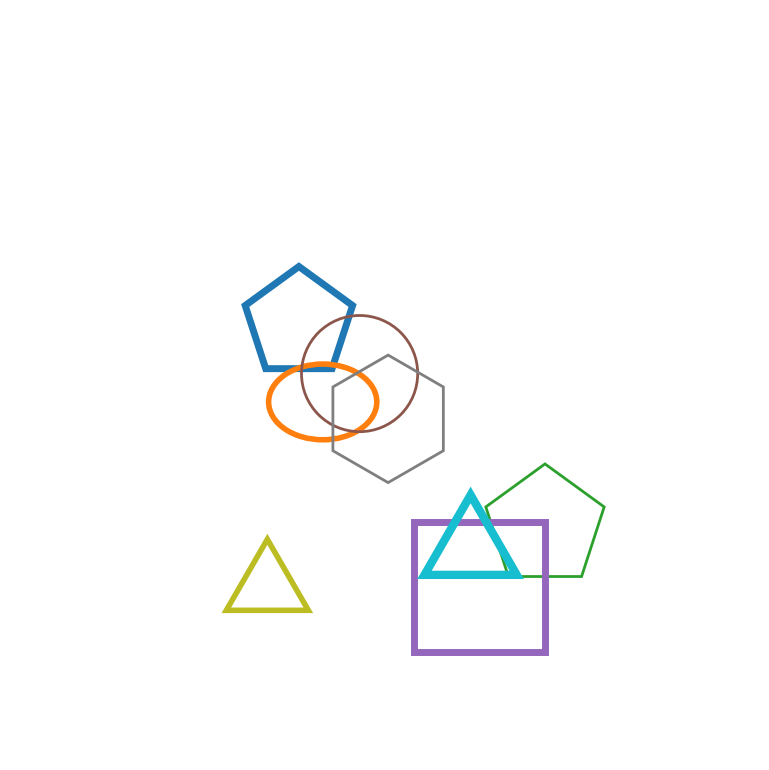[{"shape": "pentagon", "thickness": 2.5, "radius": 0.37, "center": [0.388, 0.581]}, {"shape": "oval", "thickness": 2, "radius": 0.35, "center": [0.419, 0.478]}, {"shape": "pentagon", "thickness": 1, "radius": 0.4, "center": [0.708, 0.317]}, {"shape": "square", "thickness": 2.5, "radius": 0.42, "center": [0.623, 0.238]}, {"shape": "circle", "thickness": 1, "radius": 0.38, "center": [0.467, 0.515]}, {"shape": "hexagon", "thickness": 1, "radius": 0.41, "center": [0.504, 0.456]}, {"shape": "triangle", "thickness": 2, "radius": 0.31, "center": [0.347, 0.238]}, {"shape": "triangle", "thickness": 3, "radius": 0.35, "center": [0.611, 0.288]}]